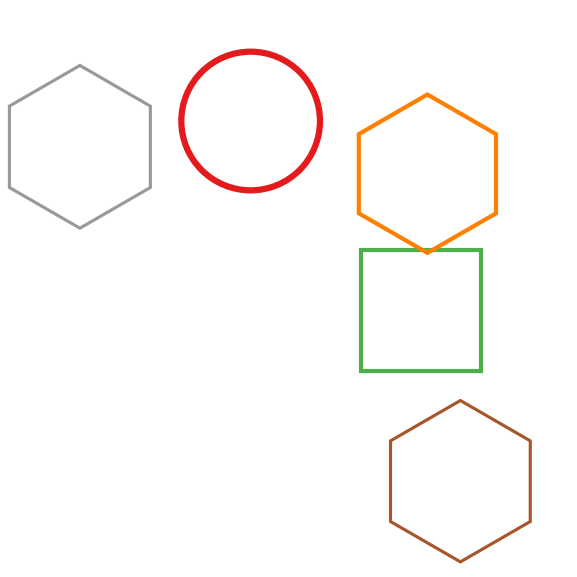[{"shape": "circle", "thickness": 3, "radius": 0.6, "center": [0.434, 0.79]}, {"shape": "square", "thickness": 2, "radius": 0.52, "center": [0.729, 0.461]}, {"shape": "hexagon", "thickness": 2, "radius": 0.69, "center": [0.74, 0.698]}, {"shape": "hexagon", "thickness": 1.5, "radius": 0.7, "center": [0.797, 0.166]}, {"shape": "hexagon", "thickness": 1.5, "radius": 0.7, "center": [0.138, 0.745]}]